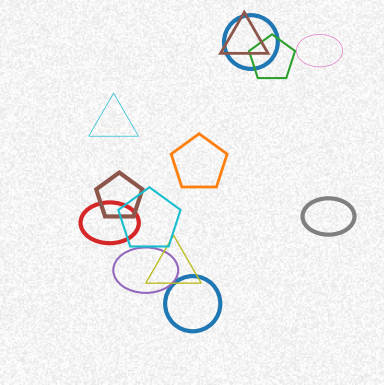[{"shape": "circle", "thickness": 3, "radius": 0.35, "center": [0.652, 0.891]}, {"shape": "circle", "thickness": 3, "radius": 0.36, "center": [0.501, 0.211]}, {"shape": "pentagon", "thickness": 2, "radius": 0.38, "center": [0.517, 0.576]}, {"shape": "pentagon", "thickness": 1.5, "radius": 0.31, "center": [0.707, 0.848]}, {"shape": "oval", "thickness": 3, "radius": 0.38, "center": [0.285, 0.421]}, {"shape": "oval", "thickness": 1.5, "radius": 0.42, "center": [0.379, 0.298]}, {"shape": "triangle", "thickness": 2, "radius": 0.36, "center": [0.634, 0.897]}, {"shape": "pentagon", "thickness": 3, "radius": 0.32, "center": [0.31, 0.489]}, {"shape": "oval", "thickness": 0.5, "radius": 0.3, "center": [0.83, 0.868]}, {"shape": "oval", "thickness": 3, "radius": 0.34, "center": [0.853, 0.438]}, {"shape": "triangle", "thickness": 1, "radius": 0.42, "center": [0.451, 0.306]}, {"shape": "pentagon", "thickness": 1.5, "radius": 0.43, "center": [0.388, 0.429]}, {"shape": "triangle", "thickness": 0.5, "radius": 0.37, "center": [0.295, 0.684]}]